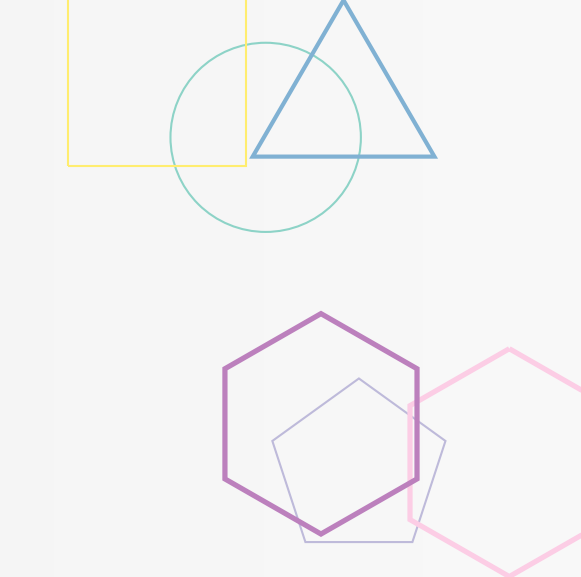[{"shape": "circle", "thickness": 1, "radius": 0.82, "center": [0.457, 0.761]}, {"shape": "pentagon", "thickness": 1, "radius": 0.78, "center": [0.617, 0.187]}, {"shape": "triangle", "thickness": 2, "radius": 0.9, "center": [0.591, 0.818]}, {"shape": "hexagon", "thickness": 2.5, "radius": 0.99, "center": [0.876, 0.198]}, {"shape": "hexagon", "thickness": 2.5, "radius": 0.95, "center": [0.552, 0.265]}, {"shape": "square", "thickness": 1, "radius": 0.76, "center": [0.271, 0.865]}]